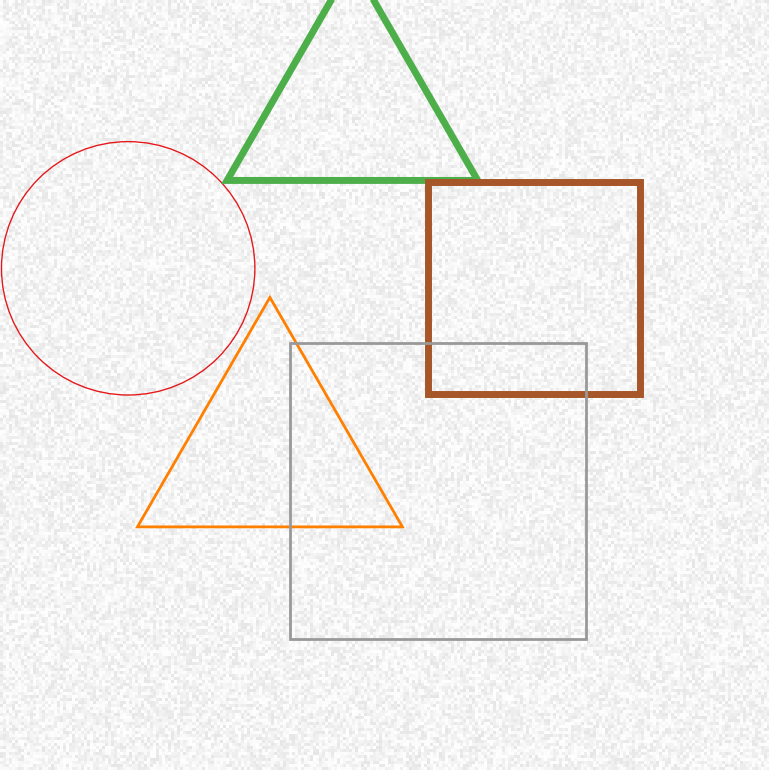[{"shape": "circle", "thickness": 0.5, "radius": 0.82, "center": [0.166, 0.652]}, {"shape": "triangle", "thickness": 2.5, "radius": 0.94, "center": [0.458, 0.86]}, {"shape": "triangle", "thickness": 1, "radius": 0.99, "center": [0.351, 0.415]}, {"shape": "square", "thickness": 2.5, "radius": 0.69, "center": [0.693, 0.626]}, {"shape": "square", "thickness": 1, "radius": 0.96, "center": [0.569, 0.362]}]